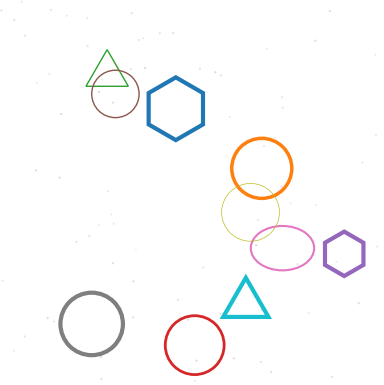[{"shape": "hexagon", "thickness": 3, "radius": 0.41, "center": [0.457, 0.718]}, {"shape": "circle", "thickness": 2.5, "radius": 0.39, "center": [0.68, 0.563]}, {"shape": "triangle", "thickness": 1, "radius": 0.32, "center": [0.278, 0.808]}, {"shape": "circle", "thickness": 2, "radius": 0.38, "center": [0.506, 0.103]}, {"shape": "hexagon", "thickness": 3, "radius": 0.29, "center": [0.894, 0.341]}, {"shape": "circle", "thickness": 1, "radius": 0.31, "center": [0.3, 0.756]}, {"shape": "oval", "thickness": 1.5, "radius": 0.41, "center": [0.734, 0.355]}, {"shape": "circle", "thickness": 3, "radius": 0.41, "center": [0.238, 0.159]}, {"shape": "circle", "thickness": 0.5, "radius": 0.38, "center": [0.651, 0.449]}, {"shape": "triangle", "thickness": 3, "radius": 0.34, "center": [0.639, 0.211]}]